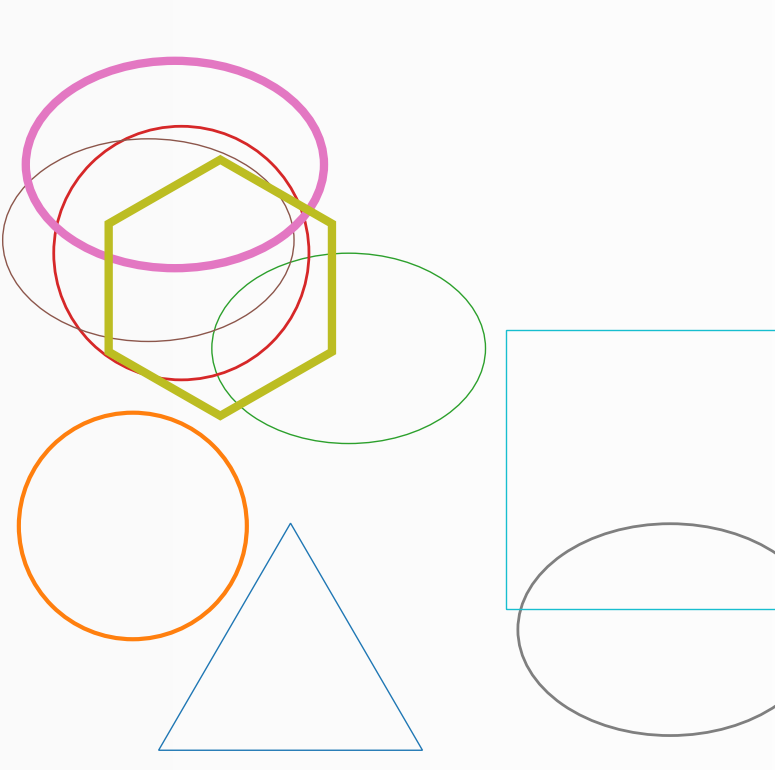[{"shape": "triangle", "thickness": 0.5, "radius": 0.98, "center": [0.375, 0.124]}, {"shape": "circle", "thickness": 1.5, "radius": 0.74, "center": [0.171, 0.317]}, {"shape": "oval", "thickness": 0.5, "radius": 0.88, "center": [0.45, 0.548]}, {"shape": "circle", "thickness": 1, "radius": 0.82, "center": [0.234, 0.671]}, {"shape": "oval", "thickness": 0.5, "radius": 0.94, "center": [0.191, 0.688]}, {"shape": "oval", "thickness": 3, "radius": 0.96, "center": [0.226, 0.786]}, {"shape": "oval", "thickness": 1, "radius": 0.98, "center": [0.865, 0.182]}, {"shape": "hexagon", "thickness": 3, "radius": 0.83, "center": [0.284, 0.626]}, {"shape": "square", "thickness": 0.5, "radius": 0.91, "center": [0.835, 0.39]}]